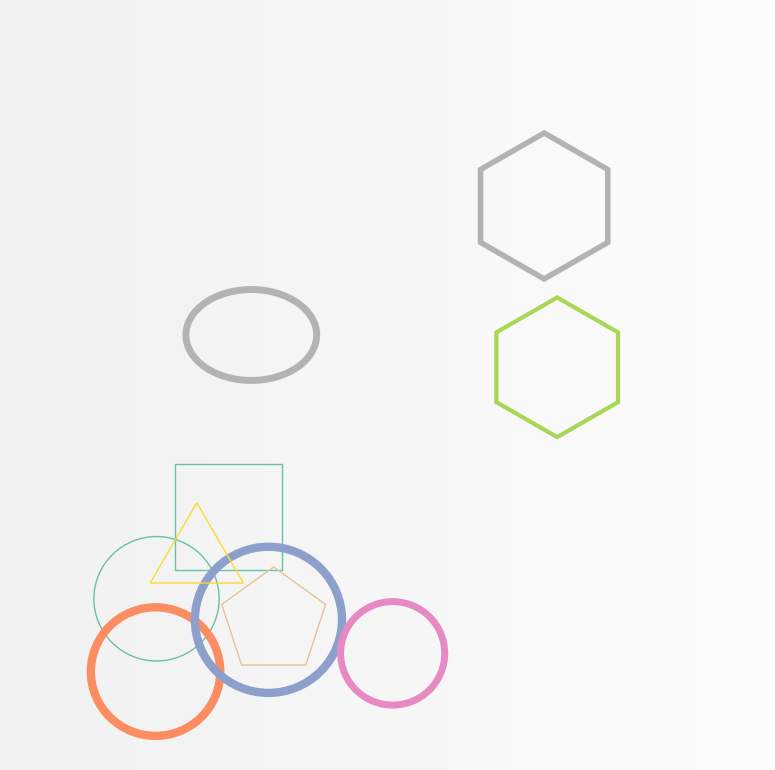[{"shape": "circle", "thickness": 0.5, "radius": 0.4, "center": [0.202, 0.222]}, {"shape": "square", "thickness": 0.5, "radius": 0.35, "center": [0.294, 0.328]}, {"shape": "circle", "thickness": 3, "radius": 0.42, "center": [0.201, 0.128]}, {"shape": "circle", "thickness": 3, "radius": 0.47, "center": [0.346, 0.195]}, {"shape": "circle", "thickness": 2.5, "radius": 0.34, "center": [0.507, 0.152]}, {"shape": "hexagon", "thickness": 1.5, "radius": 0.45, "center": [0.719, 0.523]}, {"shape": "triangle", "thickness": 0.5, "radius": 0.35, "center": [0.254, 0.278]}, {"shape": "pentagon", "thickness": 0.5, "radius": 0.35, "center": [0.353, 0.193]}, {"shape": "oval", "thickness": 2.5, "radius": 0.42, "center": [0.324, 0.565]}, {"shape": "hexagon", "thickness": 2, "radius": 0.47, "center": [0.702, 0.733]}]